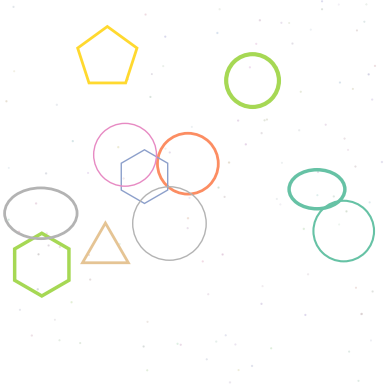[{"shape": "oval", "thickness": 2.5, "radius": 0.36, "center": [0.823, 0.508]}, {"shape": "circle", "thickness": 1.5, "radius": 0.39, "center": [0.893, 0.4]}, {"shape": "circle", "thickness": 2, "radius": 0.39, "center": [0.488, 0.575]}, {"shape": "hexagon", "thickness": 1, "radius": 0.35, "center": [0.375, 0.541]}, {"shape": "circle", "thickness": 1, "radius": 0.41, "center": [0.325, 0.598]}, {"shape": "circle", "thickness": 3, "radius": 0.34, "center": [0.656, 0.791]}, {"shape": "hexagon", "thickness": 2.5, "radius": 0.41, "center": [0.109, 0.313]}, {"shape": "pentagon", "thickness": 2, "radius": 0.41, "center": [0.279, 0.85]}, {"shape": "triangle", "thickness": 2, "radius": 0.34, "center": [0.274, 0.352]}, {"shape": "oval", "thickness": 2, "radius": 0.47, "center": [0.106, 0.446]}, {"shape": "circle", "thickness": 1, "radius": 0.48, "center": [0.44, 0.42]}]